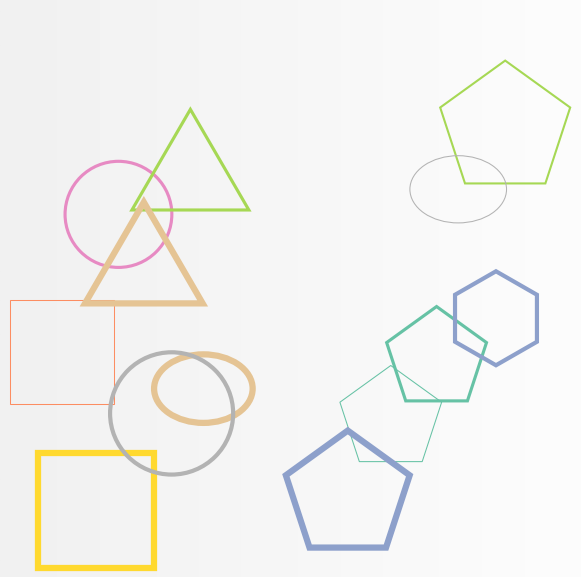[{"shape": "pentagon", "thickness": 1.5, "radius": 0.45, "center": [0.751, 0.378]}, {"shape": "pentagon", "thickness": 0.5, "radius": 0.46, "center": [0.672, 0.274]}, {"shape": "square", "thickness": 0.5, "radius": 0.45, "center": [0.106, 0.39]}, {"shape": "hexagon", "thickness": 2, "radius": 0.41, "center": [0.853, 0.448]}, {"shape": "pentagon", "thickness": 3, "radius": 0.56, "center": [0.598, 0.142]}, {"shape": "circle", "thickness": 1.5, "radius": 0.46, "center": [0.204, 0.628]}, {"shape": "pentagon", "thickness": 1, "radius": 0.59, "center": [0.869, 0.777]}, {"shape": "triangle", "thickness": 1.5, "radius": 0.58, "center": [0.328, 0.694]}, {"shape": "square", "thickness": 3, "radius": 0.5, "center": [0.165, 0.115]}, {"shape": "oval", "thickness": 3, "radius": 0.42, "center": [0.35, 0.326]}, {"shape": "triangle", "thickness": 3, "radius": 0.58, "center": [0.247, 0.532]}, {"shape": "oval", "thickness": 0.5, "radius": 0.42, "center": [0.788, 0.671]}, {"shape": "circle", "thickness": 2, "radius": 0.53, "center": [0.295, 0.283]}]